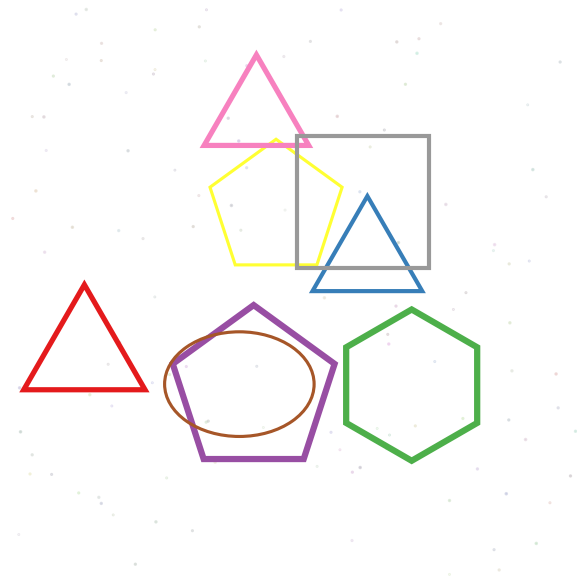[{"shape": "triangle", "thickness": 2.5, "radius": 0.61, "center": [0.146, 0.385]}, {"shape": "triangle", "thickness": 2, "radius": 0.55, "center": [0.636, 0.55]}, {"shape": "hexagon", "thickness": 3, "radius": 0.65, "center": [0.713, 0.332]}, {"shape": "pentagon", "thickness": 3, "radius": 0.74, "center": [0.439, 0.323]}, {"shape": "pentagon", "thickness": 1.5, "radius": 0.6, "center": [0.478, 0.638]}, {"shape": "oval", "thickness": 1.5, "radius": 0.65, "center": [0.414, 0.334]}, {"shape": "triangle", "thickness": 2.5, "radius": 0.52, "center": [0.444, 0.8]}, {"shape": "square", "thickness": 2, "radius": 0.57, "center": [0.629, 0.649]}]